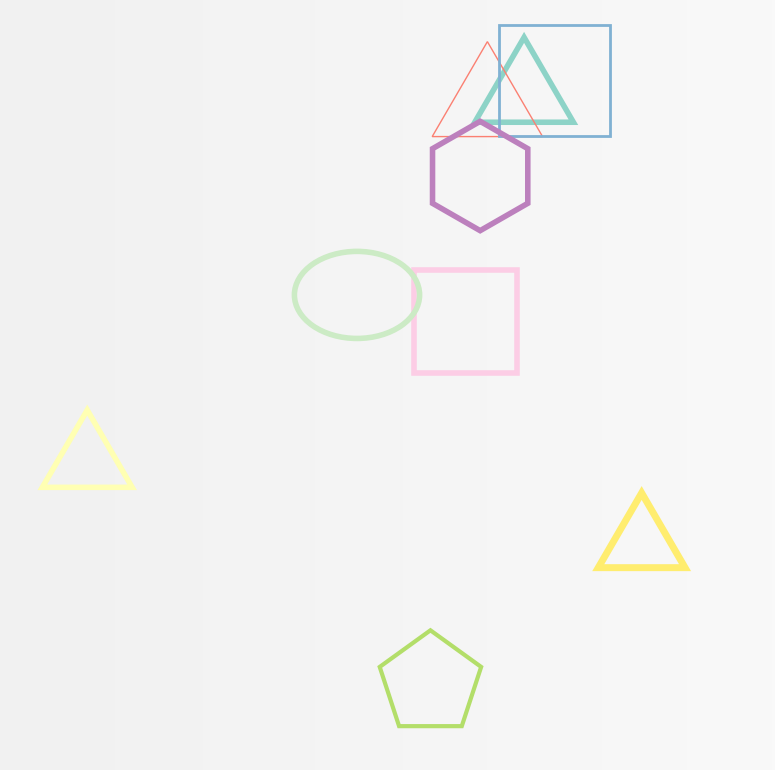[{"shape": "triangle", "thickness": 2, "radius": 0.37, "center": [0.676, 0.878]}, {"shape": "triangle", "thickness": 2, "radius": 0.33, "center": [0.113, 0.401]}, {"shape": "triangle", "thickness": 0.5, "radius": 0.41, "center": [0.629, 0.864]}, {"shape": "square", "thickness": 1, "radius": 0.36, "center": [0.716, 0.895]}, {"shape": "pentagon", "thickness": 1.5, "radius": 0.34, "center": [0.555, 0.113]}, {"shape": "square", "thickness": 2, "radius": 0.33, "center": [0.601, 0.582]}, {"shape": "hexagon", "thickness": 2, "radius": 0.35, "center": [0.62, 0.771]}, {"shape": "oval", "thickness": 2, "radius": 0.4, "center": [0.461, 0.617]}, {"shape": "triangle", "thickness": 2.5, "radius": 0.32, "center": [0.828, 0.295]}]